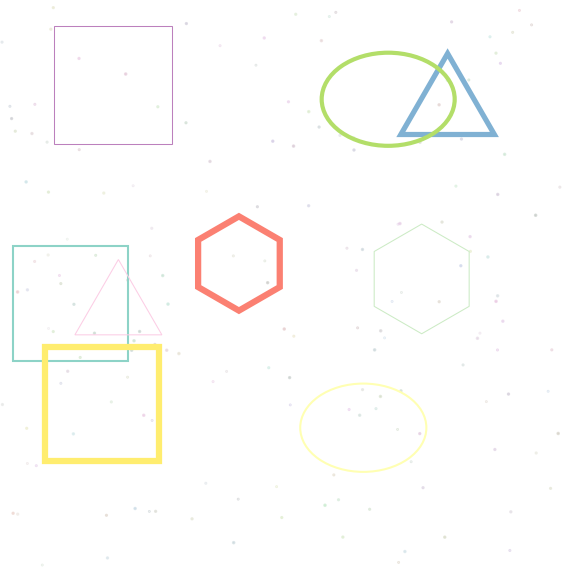[{"shape": "square", "thickness": 1, "radius": 0.5, "center": [0.122, 0.473]}, {"shape": "oval", "thickness": 1, "radius": 0.55, "center": [0.629, 0.258]}, {"shape": "hexagon", "thickness": 3, "radius": 0.41, "center": [0.414, 0.543]}, {"shape": "triangle", "thickness": 2.5, "radius": 0.47, "center": [0.775, 0.813]}, {"shape": "oval", "thickness": 2, "radius": 0.58, "center": [0.672, 0.827]}, {"shape": "triangle", "thickness": 0.5, "radius": 0.43, "center": [0.205, 0.463]}, {"shape": "square", "thickness": 0.5, "radius": 0.51, "center": [0.196, 0.852]}, {"shape": "hexagon", "thickness": 0.5, "radius": 0.47, "center": [0.73, 0.516]}, {"shape": "square", "thickness": 3, "radius": 0.49, "center": [0.177, 0.3]}]